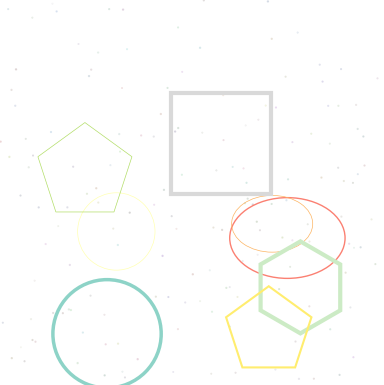[{"shape": "circle", "thickness": 2.5, "radius": 0.7, "center": [0.278, 0.133]}, {"shape": "circle", "thickness": 0.5, "radius": 0.5, "center": [0.302, 0.399]}, {"shape": "oval", "thickness": 1, "radius": 0.75, "center": [0.746, 0.382]}, {"shape": "oval", "thickness": 0.5, "radius": 0.53, "center": [0.707, 0.419]}, {"shape": "pentagon", "thickness": 0.5, "radius": 0.64, "center": [0.221, 0.553]}, {"shape": "square", "thickness": 3, "radius": 0.65, "center": [0.574, 0.627]}, {"shape": "hexagon", "thickness": 3, "radius": 0.6, "center": [0.78, 0.254]}, {"shape": "pentagon", "thickness": 1.5, "radius": 0.58, "center": [0.698, 0.14]}]